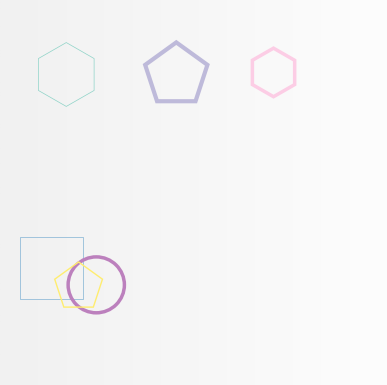[{"shape": "hexagon", "thickness": 0.5, "radius": 0.41, "center": [0.171, 0.807]}, {"shape": "pentagon", "thickness": 3, "radius": 0.42, "center": [0.455, 0.805]}, {"shape": "square", "thickness": 0.5, "radius": 0.4, "center": [0.133, 0.304]}, {"shape": "hexagon", "thickness": 2.5, "radius": 0.32, "center": [0.706, 0.812]}, {"shape": "circle", "thickness": 2.5, "radius": 0.36, "center": [0.248, 0.26]}, {"shape": "pentagon", "thickness": 1, "radius": 0.32, "center": [0.203, 0.255]}]